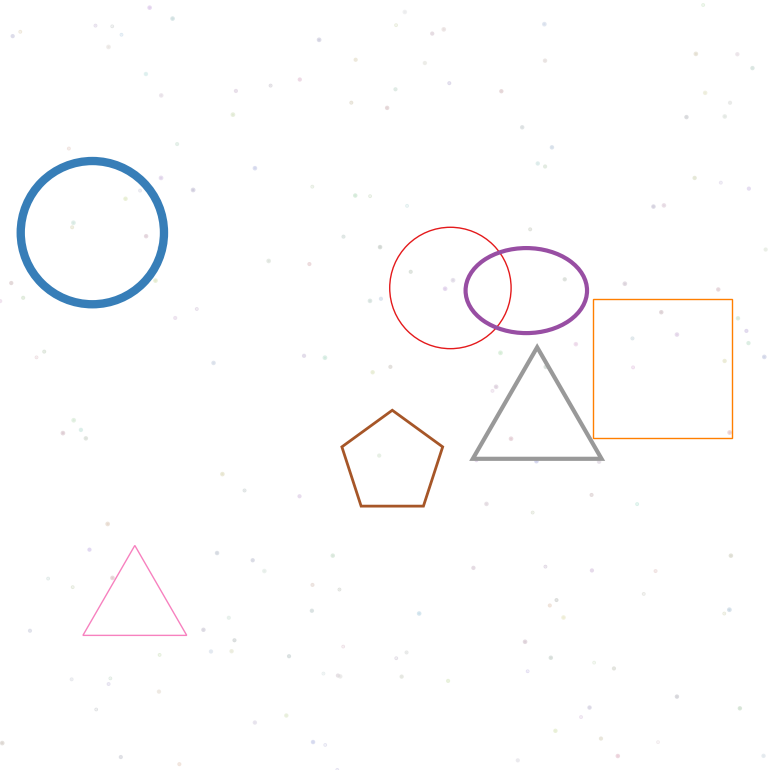[{"shape": "circle", "thickness": 0.5, "radius": 0.39, "center": [0.585, 0.626]}, {"shape": "circle", "thickness": 3, "radius": 0.47, "center": [0.12, 0.698]}, {"shape": "oval", "thickness": 1.5, "radius": 0.39, "center": [0.684, 0.623]}, {"shape": "square", "thickness": 0.5, "radius": 0.45, "center": [0.86, 0.522]}, {"shape": "pentagon", "thickness": 1, "radius": 0.34, "center": [0.509, 0.398]}, {"shape": "triangle", "thickness": 0.5, "radius": 0.39, "center": [0.175, 0.214]}, {"shape": "triangle", "thickness": 1.5, "radius": 0.48, "center": [0.698, 0.452]}]